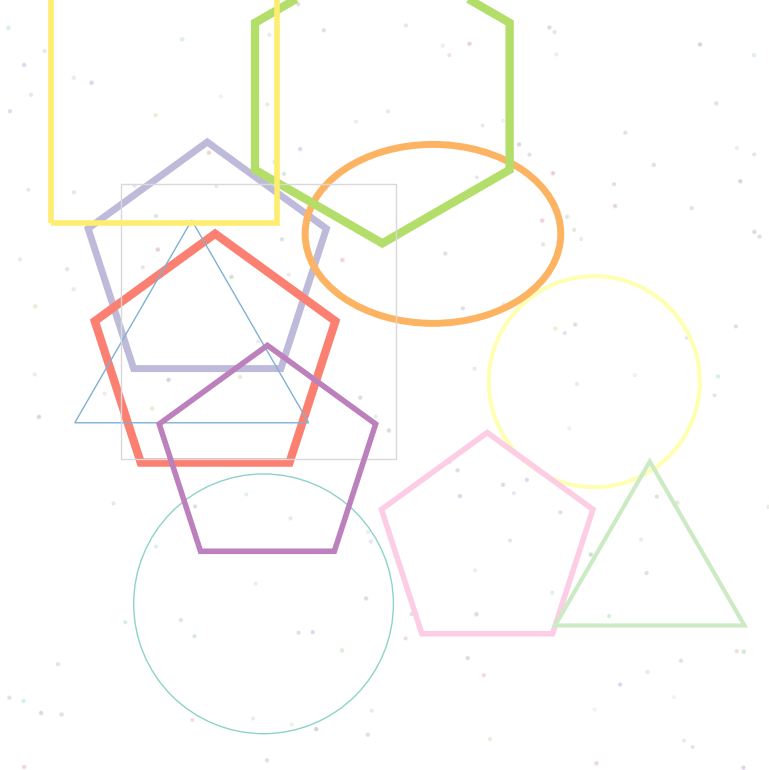[{"shape": "circle", "thickness": 0.5, "radius": 0.84, "center": [0.342, 0.216]}, {"shape": "circle", "thickness": 1.5, "radius": 0.69, "center": [0.772, 0.504]}, {"shape": "pentagon", "thickness": 2.5, "radius": 0.81, "center": [0.269, 0.653]}, {"shape": "pentagon", "thickness": 3, "radius": 0.82, "center": [0.279, 0.532]}, {"shape": "triangle", "thickness": 0.5, "radius": 0.88, "center": [0.249, 0.539]}, {"shape": "oval", "thickness": 2.5, "radius": 0.83, "center": [0.562, 0.696]}, {"shape": "hexagon", "thickness": 3, "radius": 0.95, "center": [0.497, 0.875]}, {"shape": "pentagon", "thickness": 2, "radius": 0.72, "center": [0.633, 0.294]}, {"shape": "square", "thickness": 0.5, "radius": 0.89, "center": [0.336, 0.583]}, {"shape": "pentagon", "thickness": 2, "radius": 0.74, "center": [0.347, 0.404]}, {"shape": "triangle", "thickness": 1.5, "radius": 0.71, "center": [0.844, 0.259]}, {"shape": "square", "thickness": 2, "radius": 0.73, "center": [0.213, 0.857]}]